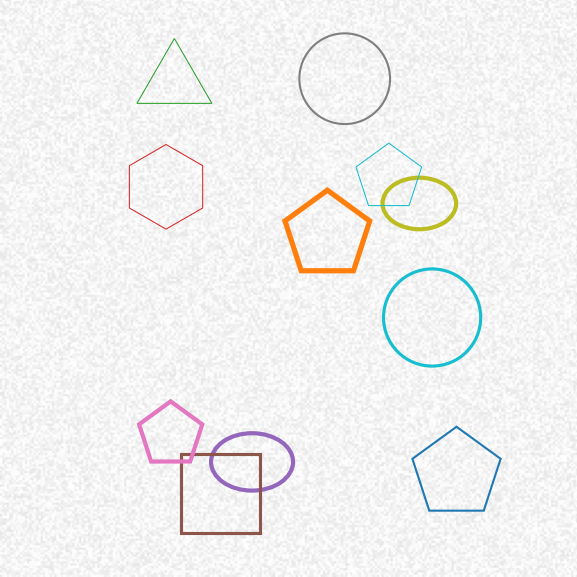[{"shape": "pentagon", "thickness": 1, "radius": 0.4, "center": [0.791, 0.18]}, {"shape": "pentagon", "thickness": 2.5, "radius": 0.39, "center": [0.567, 0.593]}, {"shape": "triangle", "thickness": 0.5, "radius": 0.37, "center": [0.302, 0.858]}, {"shape": "hexagon", "thickness": 0.5, "radius": 0.37, "center": [0.287, 0.676]}, {"shape": "oval", "thickness": 2, "radius": 0.36, "center": [0.436, 0.199]}, {"shape": "square", "thickness": 1.5, "radius": 0.34, "center": [0.382, 0.144]}, {"shape": "pentagon", "thickness": 2, "radius": 0.29, "center": [0.296, 0.247]}, {"shape": "circle", "thickness": 1, "radius": 0.39, "center": [0.597, 0.863]}, {"shape": "oval", "thickness": 2, "radius": 0.32, "center": [0.726, 0.647]}, {"shape": "pentagon", "thickness": 0.5, "radius": 0.3, "center": [0.673, 0.692]}, {"shape": "circle", "thickness": 1.5, "radius": 0.42, "center": [0.748, 0.449]}]